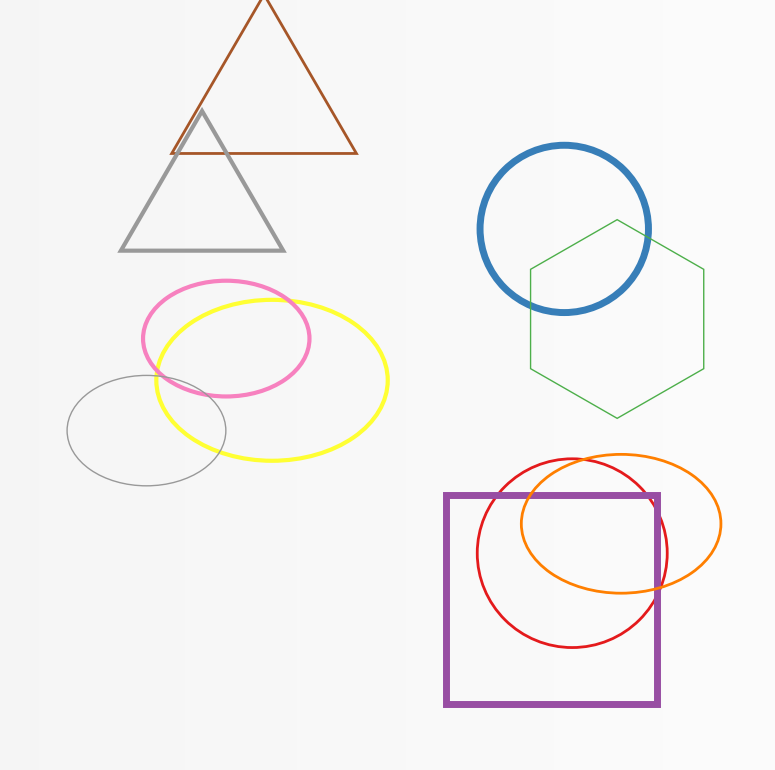[{"shape": "circle", "thickness": 1, "radius": 0.61, "center": [0.738, 0.282]}, {"shape": "circle", "thickness": 2.5, "radius": 0.54, "center": [0.728, 0.703]}, {"shape": "hexagon", "thickness": 0.5, "radius": 0.65, "center": [0.796, 0.586]}, {"shape": "square", "thickness": 2.5, "radius": 0.68, "center": [0.712, 0.221]}, {"shape": "oval", "thickness": 1, "radius": 0.64, "center": [0.801, 0.32]}, {"shape": "oval", "thickness": 1.5, "radius": 0.75, "center": [0.351, 0.506]}, {"shape": "triangle", "thickness": 1, "radius": 0.69, "center": [0.341, 0.869]}, {"shape": "oval", "thickness": 1.5, "radius": 0.54, "center": [0.292, 0.56]}, {"shape": "triangle", "thickness": 1.5, "radius": 0.6, "center": [0.261, 0.735]}, {"shape": "oval", "thickness": 0.5, "radius": 0.51, "center": [0.189, 0.441]}]